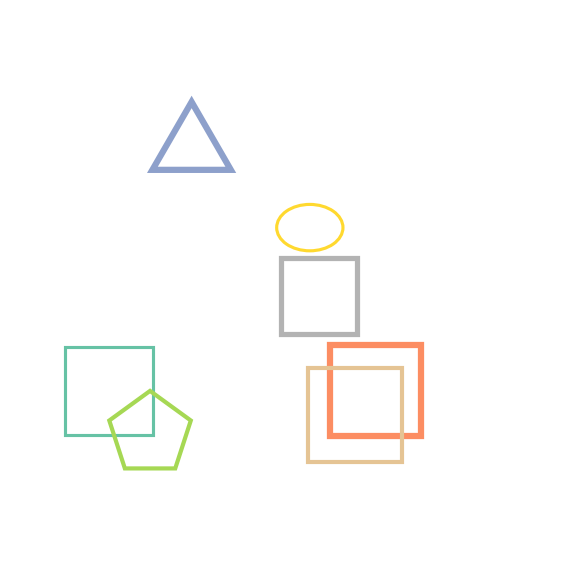[{"shape": "square", "thickness": 1.5, "radius": 0.38, "center": [0.188, 0.322]}, {"shape": "square", "thickness": 3, "radius": 0.39, "center": [0.651, 0.323]}, {"shape": "triangle", "thickness": 3, "radius": 0.39, "center": [0.332, 0.744]}, {"shape": "pentagon", "thickness": 2, "radius": 0.37, "center": [0.26, 0.248]}, {"shape": "oval", "thickness": 1.5, "radius": 0.29, "center": [0.536, 0.605]}, {"shape": "square", "thickness": 2, "radius": 0.41, "center": [0.614, 0.28]}, {"shape": "square", "thickness": 2.5, "radius": 0.33, "center": [0.552, 0.487]}]